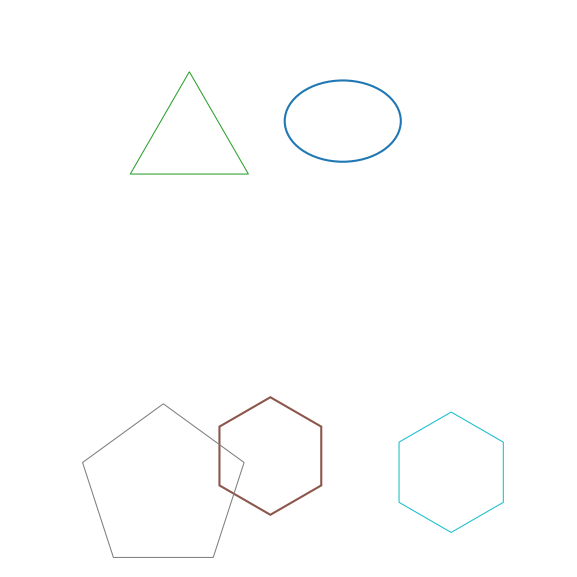[{"shape": "oval", "thickness": 1, "radius": 0.5, "center": [0.594, 0.789]}, {"shape": "triangle", "thickness": 0.5, "radius": 0.59, "center": [0.328, 0.757]}, {"shape": "hexagon", "thickness": 1, "radius": 0.51, "center": [0.468, 0.21]}, {"shape": "pentagon", "thickness": 0.5, "radius": 0.74, "center": [0.283, 0.153]}, {"shape": "hexagon", "thickness": 0.5, "radius": 0.52, "center": [0.781, 0.181]}]